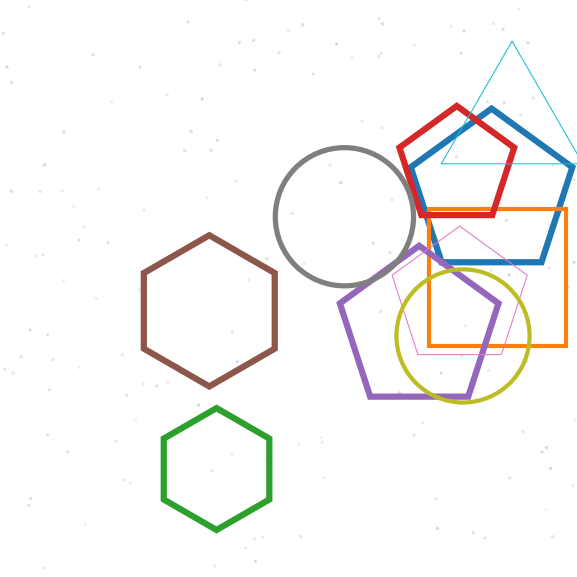[{"shape": "pentagon", "thickness": 3, "radius": 0.74, "center": [0.851, 0.664]}, {"shape": "square", "thickness": 2, "radius": 0.59, "center": [0.861, 0.519]}, {"shape": "hexagon", "thickness": 3, "radius": 0.53, "center": [0.375, 0.187]}, {"shape": "pentagon", "thickness": 3, "radius": 0.52, "center": [0.791, 0.711]}, {"shape": "pentagon", "thickness": 3, "radius": 0.72, "center": [0.726, 0.429]}, {"shape": "hexagon", "thickness": 3, "radius": 0.65, "center": [0.362, 0.461]}, {"shape": "pentagon", "thickness": 0.5, "radius": 0.62, "center": [0.796, 0.485]}, {"shape": "circle", "thickness": 2.5, "radius": 0.6, "center": [0.596, 0.624]}, {"shape": "circle", "thickness": 2, "radius": 0.58, "center": [0.802, 0.417]}, {"shape": "triangle", "thickness": 0.5, "radius": 0.71, "center": [0.887, 0.786]}]